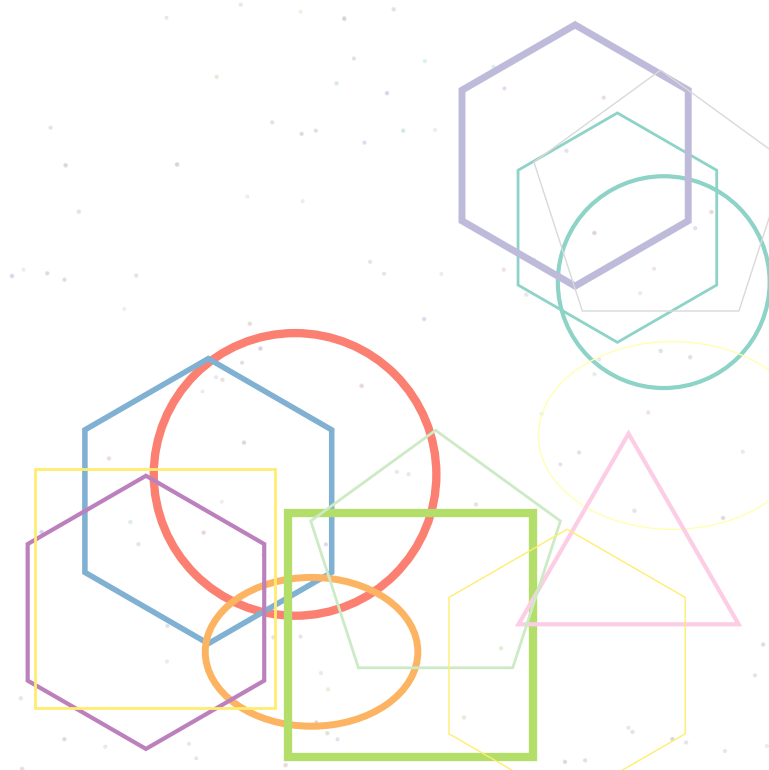[{"shape": "circle", "thickness": 1.5, "radius": 0.69, "center": [0.862, 0.634]}, {"shape": "hexagon", "thickness": 1, "radius": 0.74, "center": [0.802, 0.704]}, {"shape": "oval", "thickness": 0.5, "radius": 0.87, "center": [0.873, 0.434]}, {"shape": "hexagon", "thickness": 2.5, "radius": 0.85, "center": [0.747, 0.798]}, {"shape": "circle", "thickness": 3, "radius": 0.92, "center": [0.383, 0.384]}, {"shape": "hexagon", "thickness": 2, "radius": 0.93, "center": [0.271, 0.349]}, {"shape": "oval", "thickness": 2.5, "radius": 0.69, "center": [0.405, 0.153]}, {"shape": "square", "thickness": 3, "radius": 0.79, "center": [0.533, 0.175]}, {"shape": "triangle", "thickness": 1.5, "radius": 0.83, "center": [0.816, 0.272]}, {"shape": "pentagon", "thickness": 0.5, "radius": 0.86, "center": [0.858, 0.736]}, {"shape": "hexagon", "thickness": 1.5, "radius": 0.89, "center": [0.19, 0.205]}, {"shape": "pentagon", "thickness": 1, "radius": 0.85, "center": [0.566, 0.271]}, {"shape": "square", "thickness": 1, "radius": 0.78, "center": [0.201, 0.236]}, {"shape": "hexagon", "thickness": 0.5, "radius": 0.89, "center": [0.737, 0.136]}]